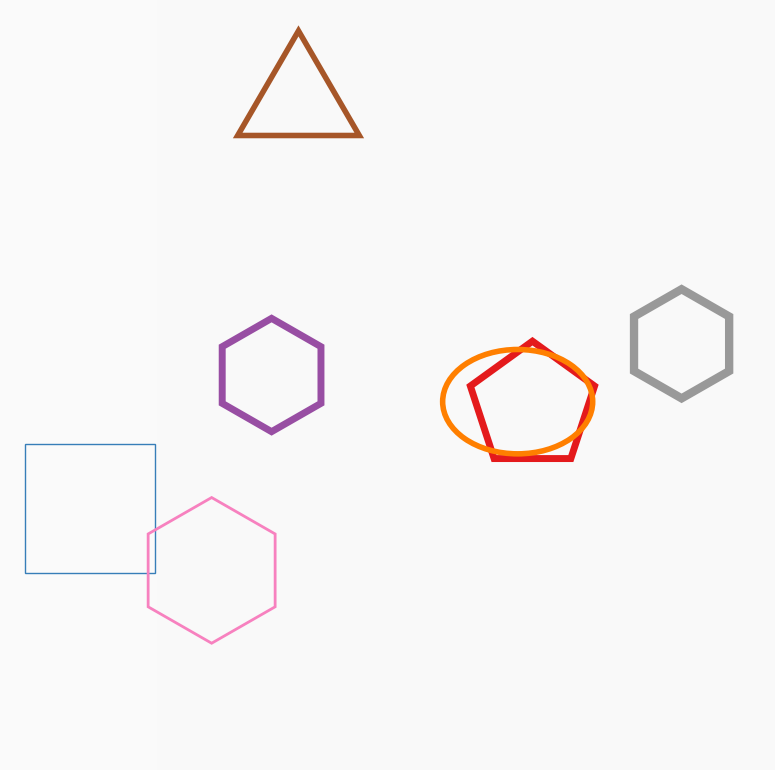[{"shape": "pentagon", "thickness": 2.5, "radius": 0.42, "center": [0.687, 0.473]}, {"shape": "square", "thickness": 0.5, "radius": 0.42, "center": [0.116, 0.34]}, {"shape": "hexagon", "thickness": 2.5, "radius": 0.37, "center": [0.35, 0.513]}, {"shape": "oval", "thickness": 2, "radius": 0.48, "center": [0.668, 0.478]}, {"shape": "triangle", "thickness": 2, "radius": 0.45, "center": [0.385, 0.869]}, {"shape": "hexagon", "thickness": 1, "radius": 0.47, "center": [0.273, 0.259]}, {"shape": "hexagon", "thickness": 3, "radius": 0.35, "center": [0.879, 0.554]}]